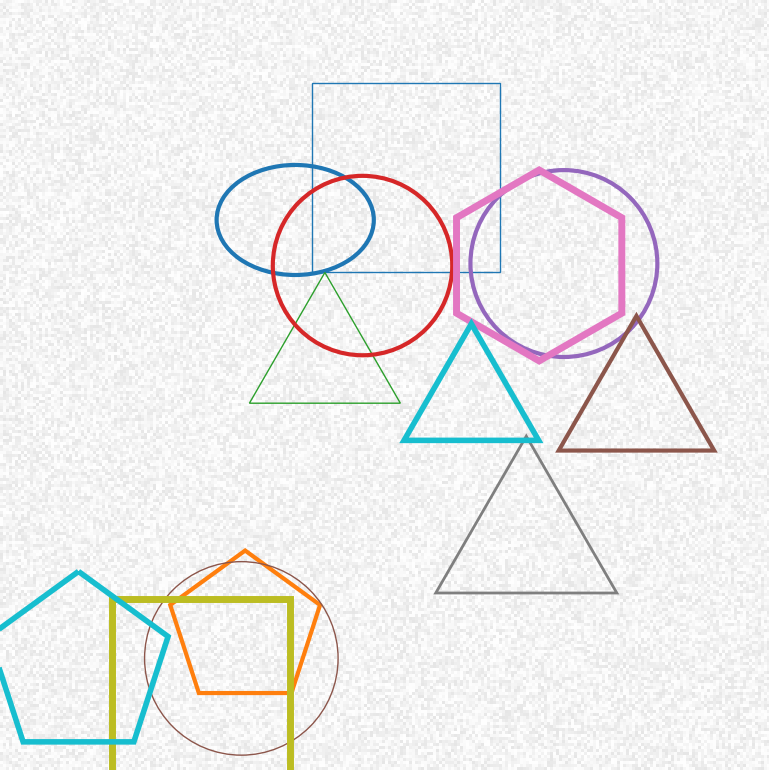[{"shape": "square", "thickness": 0.5, "radius": 0.61, "center": [0.528, 0.77]}, {"shape": "oval", "thickness": 1.5, "radius": 0.51, "center": [0.383, 0.714]}, {"shape": "pentagon", "thickness": 1.5, "radius": 0.51, "center": [0.318, 0.183]}, {"shape": "triangle", "thickness": 0.5, "radius": 0.57, "center": [0.422, 0.533]}, {"shape": "circle", "thickness": 1.5, "radius": 0.58, "center": [0.471, 0.655]}, {"shape": "circle", "thickness": 1.5, "radius": 0.61, "center": [0.732, 0.658]}, {"shape": "circle", "thickness": 0.5, "radius": 0.63, "center": [0.313, 0.145]}, {"shape": "triangle", "thickness": 1.5, "radius": 0.58, "center": [0.827, 0.473]}, {"shape": "hexagon", "thickness": 2.5, "radius": 0.62, "center": [0.7, 0.655]}, {"shape": "triangle", "thickness": 1, "radius": 0.68, "center": [0.683, 0.298]}, {"shape": "square", "thickness": 2.5, "radius": 0.58, "center": [0.261, 0.107]}, {"shape": "triangle", "thickness": 2, "radius": 0.5, "center": [0.612, 0.479]}, {"shape": "pentagon", "thickness": 2, "radius": 0.61, "center": [0.102, 0.136]}]